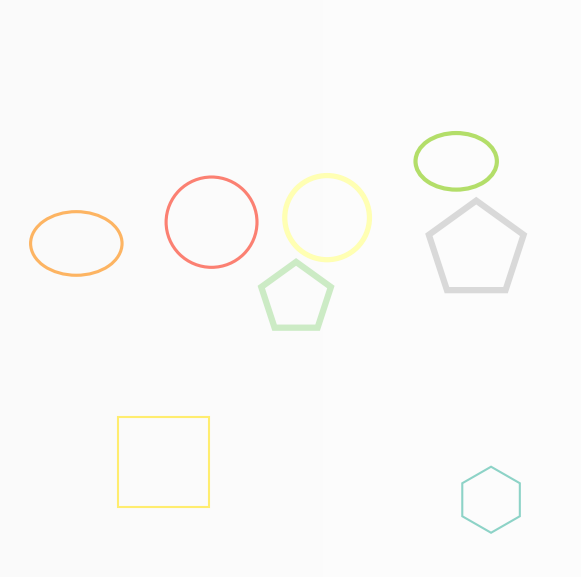[{"shape": "hexagon", "thickness": 1, "radius": 0.29, "center": [0.845, 0.134]}, {"shape": "circle", "thickness": 2.5, "radius": 0.36, "center": [0.563, 0.622]}, {"shape": "circle", "thickness": 1.5, "radius": 0.39, "center": [0.364, 0.614]}, {"shape": "oval", "thickness": 1.5, "radius": 0.39, "center": [0.131, 0.578]}, {"shape": "oval", "thickness": 2, "radius": 0.35, "center": [0.785, 0.72]}, {"shape": "pentagon", "thickness": 3, "radius": 0.43, "center": [0.819, 0.566]}, {"shape": "pentagon", "thickness": 3, "radius": 0.31, "center": [0.509, 0.483]}, {"shape": "square", "thickness": 1, "radius": 0.39, "center": [0.281, 0.199]}]